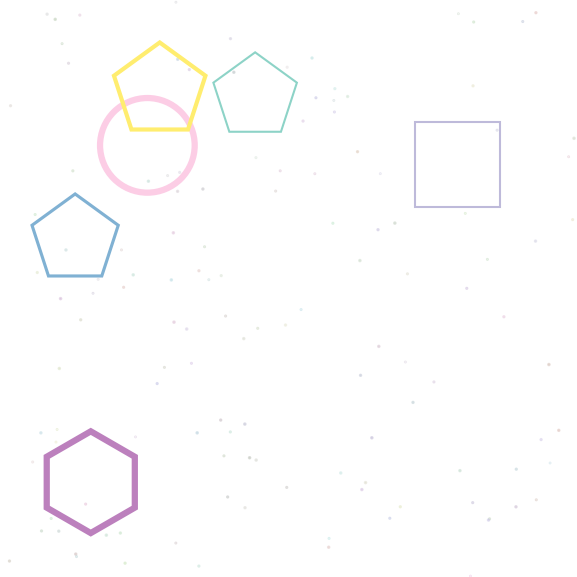[{"shape": "pentagon", "thickness": 1, "radius": 0.38, "center": [0.442, 0.832]}, {"shape": "square", "thickness": 1, "radius": 0.37, "center": [0.792, 0.715]}, {"shape": "pentagon", "thickness": 1.5, "radius": 0.39, "center": [0.13, 0.585]}, {"shape": "circle", "thickness": 3, "radius": 0.41, "center": [0.255, 0.747]}, {"shape": "hexagon", "thickness": 3, "radius": 0.44, "center": [0.157, 0.164]}, {"shape": "pentagon", "thickness": 2, "radius": 0.42, "center": [0.277, 0.842]}]